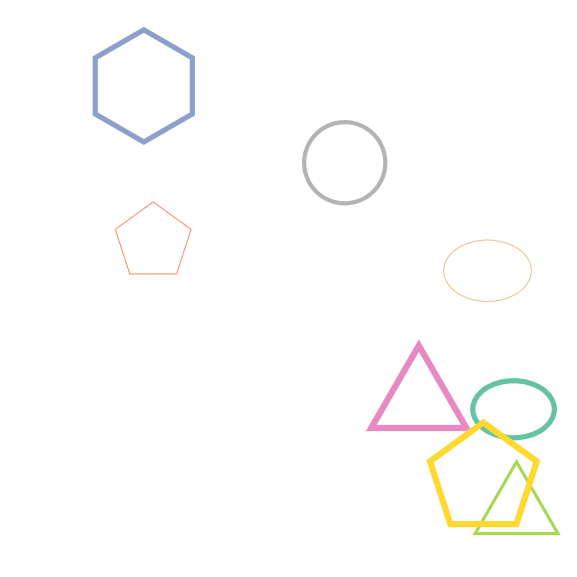[{"shape": "oval", "thickness": 2.5, "radius": 0.35, "center": [0.889, 0.29]}, {"shape": "pentagon", "thickness": 0.5, "radius": 0.35, "center": [0.265, 0.581]}, {"shape": "hexagon", "thickness": 2.5, "radius": 0.49, "center": [0.249, 0.85]}, {"shape": "triangle", "thickness": 3, "radius": 0.48, "center": [0.725, 0.306]}, {"shape": "triangle", "thickness": 1.5, "radius": 0.41, "center": [0.894, 0.117]}, {"shape": "pentagon", "thickness": 3, "radius": 0.49, "center": [0.837, 0.17]}, {"shape": "oval", "thickness": 0.5, "radius": 0.38, "center": [0.844, 0.53]}, {"shape": "circle", "thickness": 2, "radius": 0.35, "center": [0.597, 0.717]}]